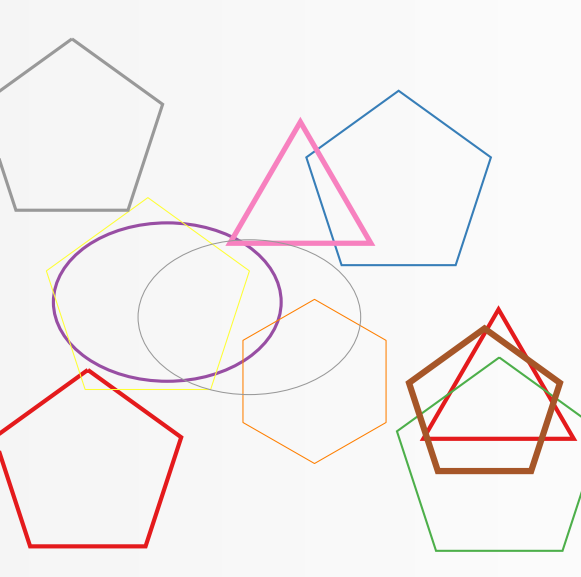[{"shape": "pentagon", "thickness": 2, "radius": 0.84, "center": [0.151, 0.19]}, {"shape": "triangle", "thickness": 2, "radius": 0.75, "center": [0.858, 0.314]}, {"shape": "pentagon", "thickness": 1, "radius": 0.83, "center": [0.686, 0.675]}, {"shape": "pentagon", "thickness": 1, "radius": 0.93, "center": [0.859, 0.195]}, {"shape": "oval", "thickness": 1.5, "radius": 0.98, "center": [0.288, 0.476]}, {"shape": "hexagon", "thickness": 0.5, "radius": 0.71, "center": [0.541, 0.339]}, {"shape": "pentagon", "thickness": 0.5, "radius": 0.92, "center": [0.254, 0.473]}, {"shape": "pentagon", "thickness": 3, "radius": 0.68, "center": [0.834, 0.294]}, {"shape": "triangle", "thickness": 2.5, "radius": 0.7, "center": [0.517, 0.648]}, {"shape": "oval", "thickness": 0.5, "radius": 0.96, "center": [0.429, 0.45]}, {"shape": "pentagon", "thickness": 1.5, "radius": 0.82, "center": [0.124, 0.768]}]